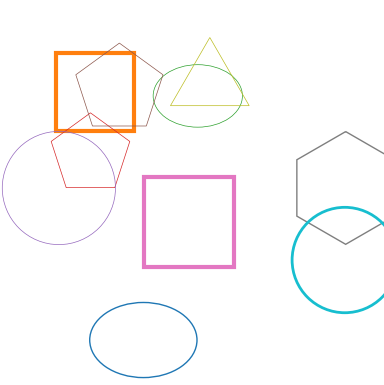[{"shape": "oval", "thickness": 1, "radius": 0.7, "center": [0.372, 0.117]}, {"shape": "square", "thickness": 3, "radius": 0.51, "center": [0.247, 0.761]}, {"shape": "oval", "thickness": 0.5, "radius": 0.58, "center": [0.514, 0.751]}, {"shape": "pentagon", "thickness": 0.5, "radius": 0.54, "center": [0.235, 0.6]}, {"shape": "circle", "thickness": 0.5, "radius": 0.74, "center": [0.153, 0.512]}, {"shape": "pentagon", "thickness": 0.5, "radius": 0.6, "center": [0.31, 0.769]}, {"shape": "square", "thickness": 3, "radius": 0.58, "center": [0.492, 0.424]}, {"shape": "hexagon", "thickness": 1, "radius": 0.73, "center": [0.898, 0.512]}, {"shape": "triangle", "thickness": 0.5, "radius": 0.59, "center": [0.545, 0.785]}, {"shape": "circle", "thickness": 2, "radius": 0.68, "center": [0.896, 0.325]}]